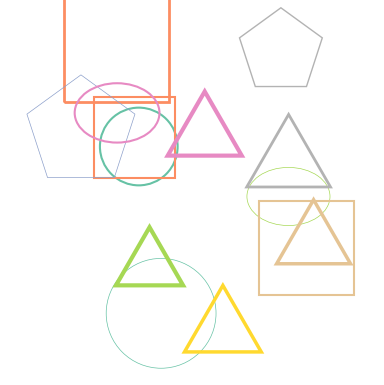[{"shape": "circle", "thickness": 0.5, "radius": 0.71, "center": [0.418, 0.186]}, {"shape": "circle", "thickness": 1.5, "radius": 0.5, "center": [0.36, 0.619]}, {"shape": "square", "thickness": 2, "radius": 0.69, "center": [0.303, 0.872]}, {"shape": "square", "thickness": 1.5, "radius": 0.53, "center": [0.348, 0.642]}, {"shape": "pentagon", "thickness": 0.5, "radius": 0.74, "center": [0.21, 0.658]}, {"shape": "triangle", "thickness": 3, "radius": 0.56, "center": [0.532, 0.651]}, {"shape": "oval", "thickness": 1.5, "radius": 0.55, "center": [0.304, 0.707]}, {"shape": "oval", "thickness": 0.5, "radius": 0.54, "center": [0.749, 0.49]}, {"shape": "triangle", "thickness": 3, "radius": 0.5, "center": [0.388, 0.309]}, {"shape": "triangle", "thickness": 2.5, "radius": 0.58, "center": [0.579, 0.143]}, {"shape": "square", "thickness": 1.5, "radius": 0.61, "center": [0.796, 0.356]}, {"shape": "triangle", "thickness": 2.5, "radius": 0.55, "center": [0.814, 0.37]}, {"shape": "pentagon", "thickness": 1, "radius": 0.57, "center": [0.73, 0.867]}, {"shape": "triangle", "thickness": 2, "radius": 0.63, "center": [0.75, 0.577]}]